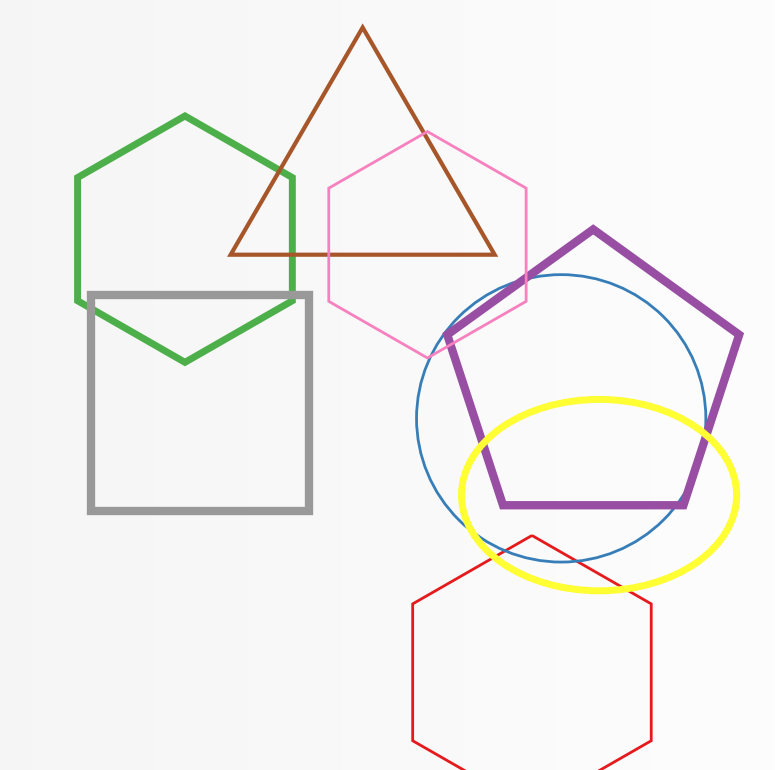[{"shape": "hexagon", "thickness": 1, "radius": 0.89, "center": [0.686, 0.127]}, {"shape": "circle", "thickness": 1, "radius": 0.93, "center": [0.724, 0.457]}, {"shape": "hexagon", "thickness": 2.5, "radius": 0.8, "center": [0.239, 0.689]}, {"shape": "pentagon", "thickness": 3, "radius": 0.99, "center": [0.765, 0.504]}, {"shape": "oval", "thickness": 2.5, "radius": 0.89, "center": [0.773, 0.357]}, {"shape": "triangle", "thickness": 1.5, "radius": 0.98, "center": [0.468, 0.768]}, {"shape": "hexagon", "thickness": 1, "radius": 0.74, "center": [0.552, 0.682]}, {"shape": "square", "thickness": 3, "radius": 0.7, "center": [0.258, 0.476]}]